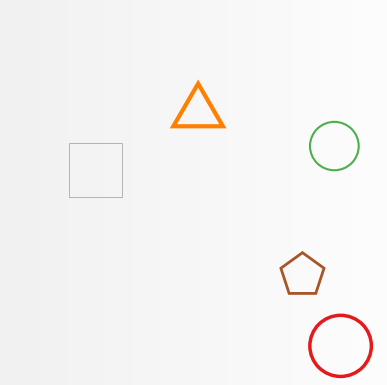[{"shape": "circle", "thickness": 2.5, "radius": 0.4, "center": [0.879, 0.102]}, {"shape": "circle", "thickness": 1.5, "radius": 0.31, "center": [0.863, 0.621]}, {"shape": "triangle", "thickness": 3, "radius": 0.37, "center": [0.511, 0.709]}, {"shape": "pentagon", "thickness": 2, "radius": 0.29, "center": [0.781, 0.285]}, {"shape": "square", "thickness": 0.5, "radius": 0.35, "center": [0.246, 0.559]}]